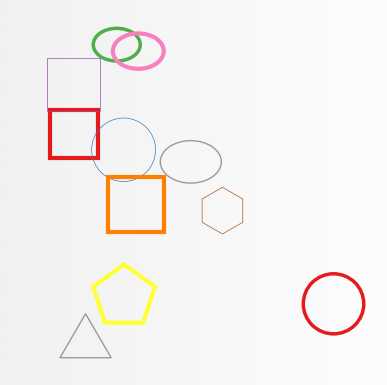[{"shape": "circle", "thickness": 2.5, "radius": 0.39, "center": [0.861, 0.211]}, {"shape": "square", "thickness": 3, "radius": 0.31, "center": [0.191, 0.652]}, {"shape": "circle", "thickness": 0.5, "radius": 0.41, "center": [0.319, 0.611]}, {"shape": "oval", "thickness": 2.5, "radius": 0.3, "center": [0.301, 0.884]}, {"shape": "square", "thickness": 0.5, "radius": 0.35, "center": [0.19, 0.781]}, {"shape": "square", "thickness": 3, "radius": 0.36, "center": [0.351, 0.468]}, {"shape": "pentagon", "thickness": 3, "radius": 0.42, "center": [0.32, 0.229]}, {"shape": "hexagon", "thickness": 0.5, "radius": 0.3, "center": [0.574, 0.453]}, {"shape": "oval", "thickness": 3, "radius": 0.33, "center": [0.357, 0.867]}, {"shape": "oval", "thickness": 1, "radius": 0.39, "center": [0.492, 0.58]}, {"shape": "triangle", "thickness": 1, "radius": 0.38, "center": [0.221, 0.109]}]